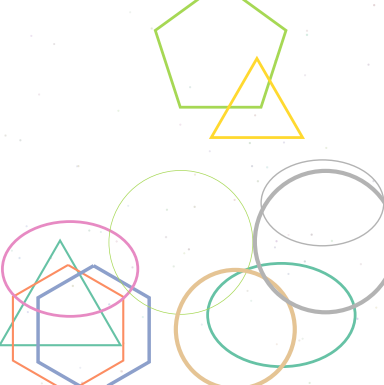[{"shape": "oval", "thickness": 2, "radius": 0.96, "center": [0.731, 0.182]}, {"shape": "triangle", "thickness": 1.5, "radius": 0.91, "center": [0.156, 0.194]}, {"shape": "hexagon", "thickness": 1.5, "radius": 0.83, "center": [0.177, 0.146]}, {"shape": "hexagon", "thickness": 2.5, "radius": 0.83, "center": [0.243, 0.143]}, {"shape": "oval", "thickness": 2, "radius": 0.88, "center": [0.182, 0.301]}, {"shape": "pentagon", "thickness": 2, "radius": 0.89, "center": [0.573, 0.866]}, {"shape": "circle", "thickness": 0.5, "radius": 0.93, "center": [0.47, 0.37]}, {"shape": "triangle", "thickness": 2, "radius": 0.68, "center": [0.667, 0.711]}, {"shape": "circle", "thickness": 3, "radius": 0.77, "center": [0.611, 0.144]}, {"shape": "oval", "thickness": 1, "radius": 0.8, "center": [0.838, 0.473]}, {"shape": "circle", "thickness": 3, "radius": 0.92, "center": [0.846, 0.372]}]